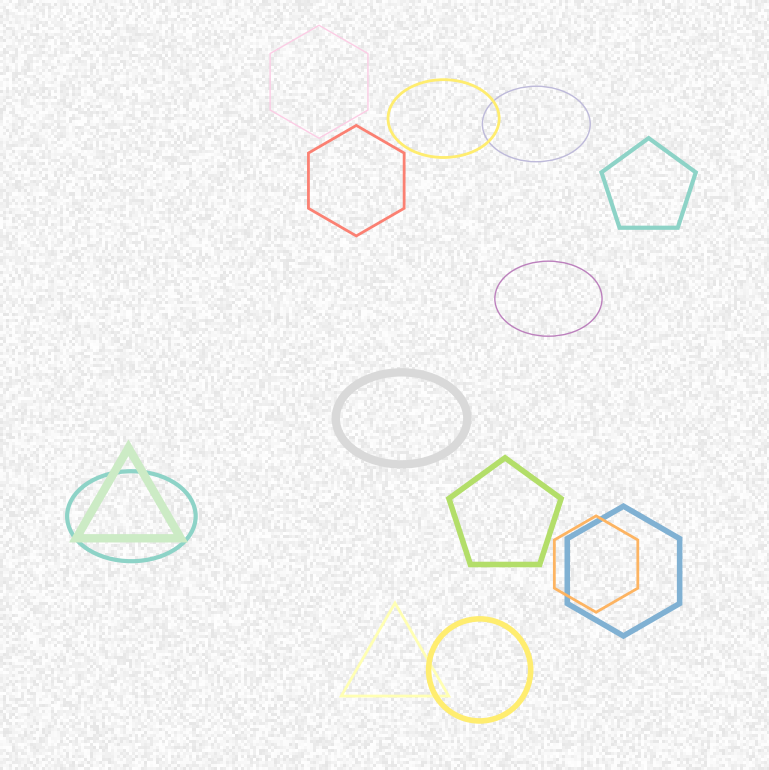[{"shape": "oval", "thickness": 1.5, "radius": 0.42, "center": [0.171, 0.33]}, {"shape": "pentagon", "thickness": 1.5, "radius": 0.32, "center": [0.842, 0.756]}, {"shape": "triangle", "thickness": 1, "radius": 0.4, "center": [0.513, 0.136]}, {"shape": "oval", "thickness": 0.5, "radius": 0.35, "center": [0.697, 0.839]}, {"shape": "hexagon", "thickness": 1, "radius": 0.36, "center": [0.463, 0.765]}, {"shape": "hexagon", "thickness": 2, "radius": 0.42, "center": [0.81, 0.258]}, {"shape": "hexagon", "thickness": 1, "radius": 0.31, "center": [0.774, 0.267]}, {"shape": "pentagon", "thickness": 2, "radius": 0.38, "center": [0.656, 0.329]}, {"shape": "hexagon", "thickness": 0.5, "radius": 0.37, "center": [0.414, 0.894]}, {"shape": "oval", "thickness": 3, "radius": 0.43, "center": [0.521, 0.457]}, {"shape": "oval", "thickness": 0.5, "radius": 0.35, "center": [0.712, 0.612]}, {"shape": "triangle", "thickness": 3, "radius": 0.39, "center": [0.167, 0.34]}, {"shape": "oval", "thickness": 1, "radius": 0.36, "center": [0.576, 0.846]}, {"shape": "circle", "thickness": 2, "radius": 0.33, "center": [0.623, 0.13]}]